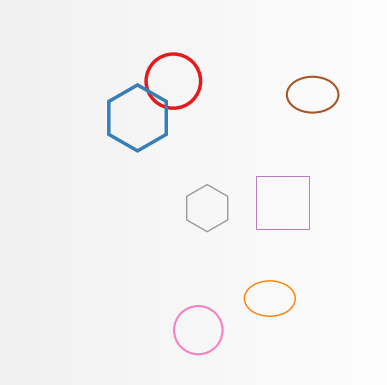[{"shape": "circle", "thickness": 2.5, "radius": 0.35, "center": [0.447, 0.789]}, {"shape": "hexagon", "thickness": 2.5, "radius": 0.43, "center": [0.355, 0.694]}, {"shape": "square", "thickness": 0.5, "radius": 0.34, "center": [0.729, 0.474]}, {"shape": "oval", "thickness": 1, "radius": 0.33, "center": [0.696, 0.225]}, {"shape": "oval", "thickness": 1.5, "radius": 0.33, "center": [0.807, 0.754]}, {"shape": "circle", "thickness": 1.5, "radius": 0.31, "center": [0.512, 0.142]}, {"shape": "hexagon", "thickness": 1, "radius": 0.31, "center": [0.535, 0.459]}]